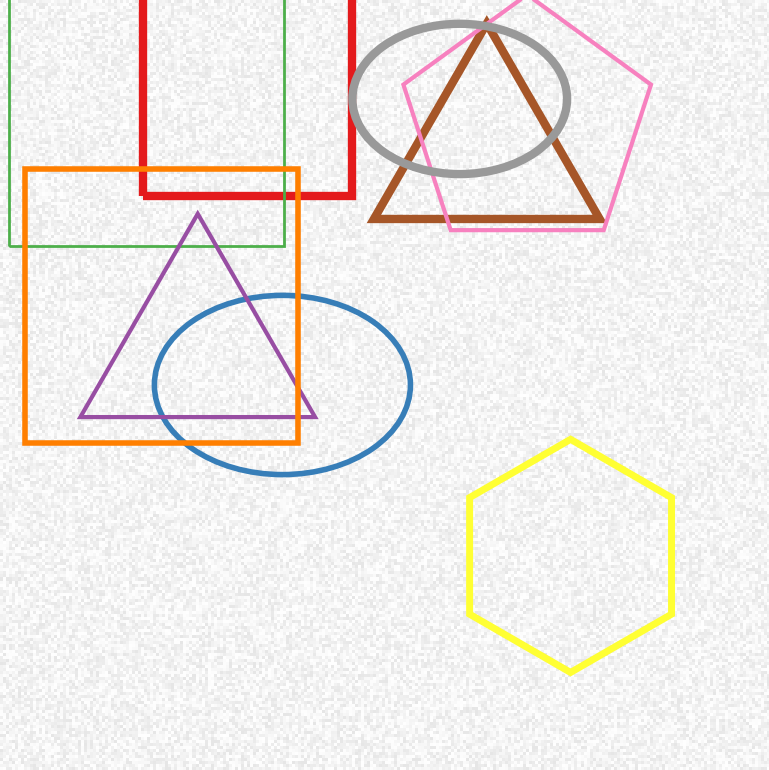[{"shape": "square", "thickness": 3, "radius": 0.68, "center": [0.321, 0.881]}, {"shape": "oval", "thickness": 2, "radius": 0.83, "center": [0.367, 0.5]}, {"shape": "square", "thickness": 1, "radius": 0.89, "center": [0.191, 0.859]}, {"shape": "triangle", "thickness": 1.5, "radius": 0.88, "center": [0.257, 0.546]}, {"shape": "square", "thickness": 2, "radius": 0.89, "center": [0.21, 0.602]}, {"shape": "hexagon", "thickness": 2.5, "radius": 0.76, "center": [0.741, 0.278]}, {"shape": "triangle", "thickness": 3, "radius": 0.85, "center": [0.632, 0.8]}, {"shape": "pentagon", "thickness": 1.5, "radius": 0.85, "center": [0.685, 0.838]}, {"shape": "oval", "thickness": 3, "radius": 0.7, "center": [0.597, 0.872]}]